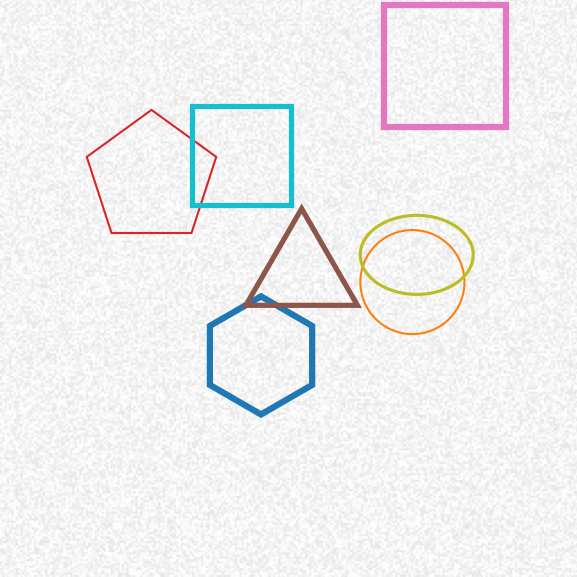[{"shape": "hexagon", "thickness": 3, "radius": 0.51, "center": [0.452, 0.384]}, {"shape": "circle", "thickness": 1, "radius": 0.45, "center": [0.714, 0.511]}, {"shape": "pentagon", "thickness": 1, "radius": 0.59, "center": [0.262, 0.691]}, {"shape": "triangle", "thickness": 2.5, "radius": 0.56, "center": [0.522, 0.526]}, {"shape": "square", "thickness": 3, "radius": 0.53, "center": [0.77, 0.885]}, {"shape": "oval", "thickness": 1.5, "radius": 0.49, "center": [0.722, 0.558]}, {"shape": "square", "thickness": 2.5, "radius": 0.43, "center": [0.419, 0.73]}]